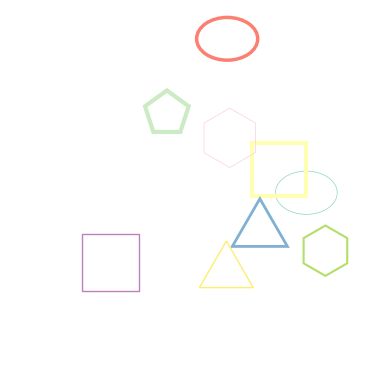[{"shape": "oval", "thickness": 0.5, "radius": 0.4, "center": [0.796, 0.499]}, {"shape": "square", "thickness": 3, "radius": 0.35, "center": [0.725, 0.559]}, {"shape": "oval", "thickness": 2.5, "radius": 0.4, "center": [0.59, 0.899]}, {"shape": "triangle", "thickness": 2, "radius": 0.41, "center": [0.675, 0.401]}, {"shape": "hexagon", "thickness": 1.5, "radius": 0.33, "center": [0.845, 0.349]}, {"shape": "hexagon", "thickness": 0.5, "radius": 0.39, "center": [0.597, 0.642]}, {"shape": "square", "thickness": 1, "radius": 0.37, "center": [0.287, 0.319]}, {"shape": "pentagon", "thickness": 3, "radius": 0.3, "center": [0.433, 0.705]}, {"shape": "triangle", "thickness": 1, "radius": 0.4, "center": [0.588, 0.293]}]